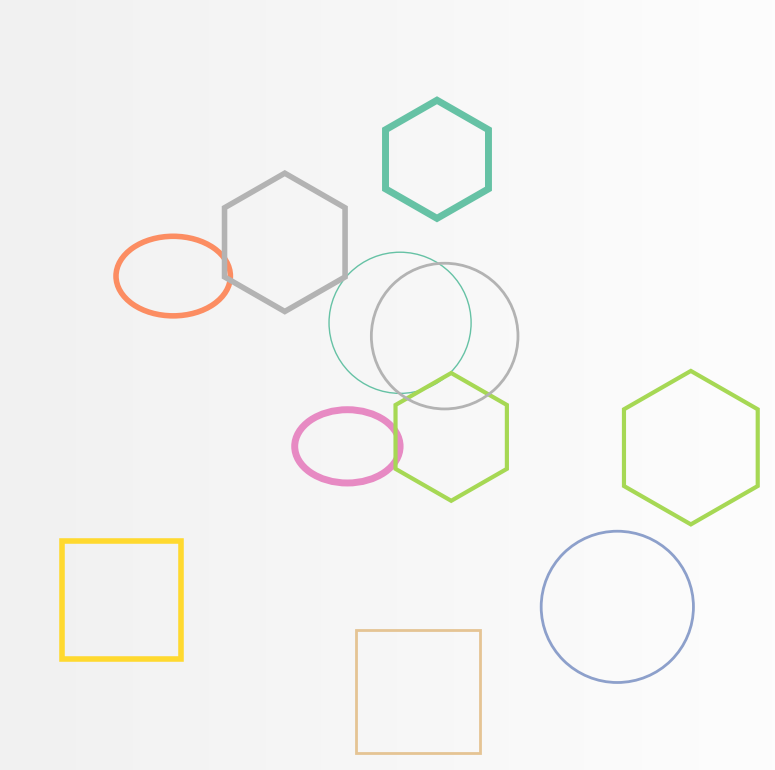[{"shape": "circle", "thickness": 0.5, "radius": 0.46, "center": [0.516, 0.581]}, {"shape": "hexagon", "thickness": 2.5, "radius": 0.38, "center": [0.564, 0.793]}, {"shape": "oval", "thickness": 2, "radius": 0.37, "center": [0.223, 0.641]}, {"shape": "circle", "thickness": 1, "radius": 0.49, "center": [0.797, 0.212]}, {"shape": "oval", "thickness": 2.5, "radius": 0.34, "center": [0.448, 0.42]}, {"shape": "hexagon", "thickness": 1.5, "radius": 0.41, "center": [0.582, 0.433]}, {"shape": "hexagon", "thickness": 1.5, "radius": 0.5, "center": [0.891, 0.419]}, {"shape": "square", "thickness": 2, "radius": 0.38, "center": [0.157, 0.22]}, {"shape": "square", "thickness": 1, "radius": 0.4, "center": [0.54, 0.101]}, {"shape": "hexagon", "thickness": 2, "radius": 0.45, "center": [0.367, 0.685]}, {"shape": "circle", "thickness": 1, "radius": 0.47, "center": [0.574, 0.564]}]